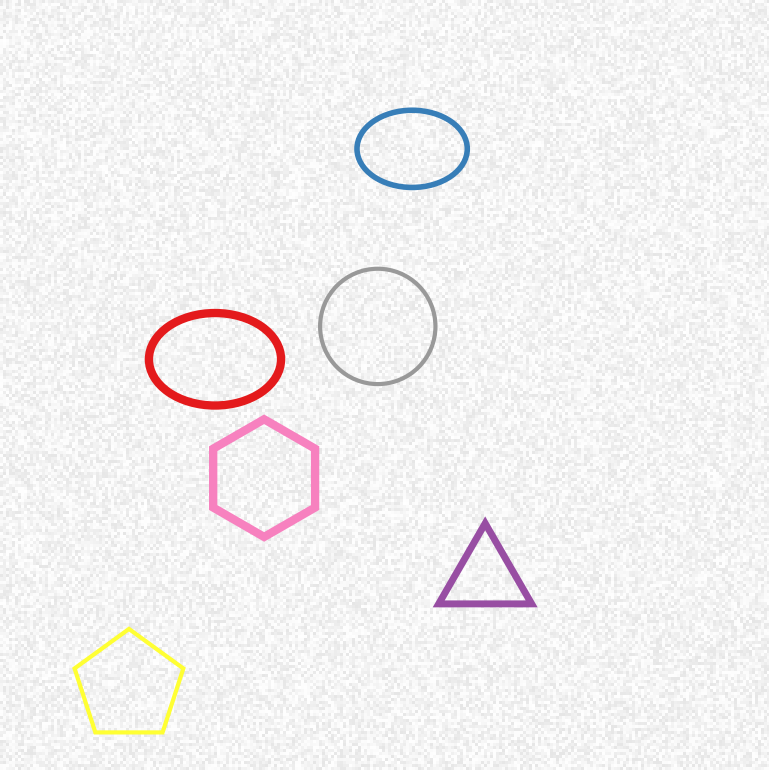[{"shape": "oval", "thickness": 3, "radius": 0.43, "center": [0.279, 0.533]}, {"shape": "oval", "thickness": 2, "radius": 0.36, "center": [0.535, 0.807]}, {"shape": "triangle", "thickness": 2.5, "radius": 0.35, "center": [0.63, 0.251]}, {"shape": "pentagon", "thickness": 1.5, "radius": 0.37, "center": [0.167, 0.109]}, {"shape": "hexagon", "thickness": 3, "radius": 0.38, "center": [0.343, 0.379]}, {"shape": "circle", "thickness": 1.5, "radius": 0.37, "center": [0.491, 0.576]}]